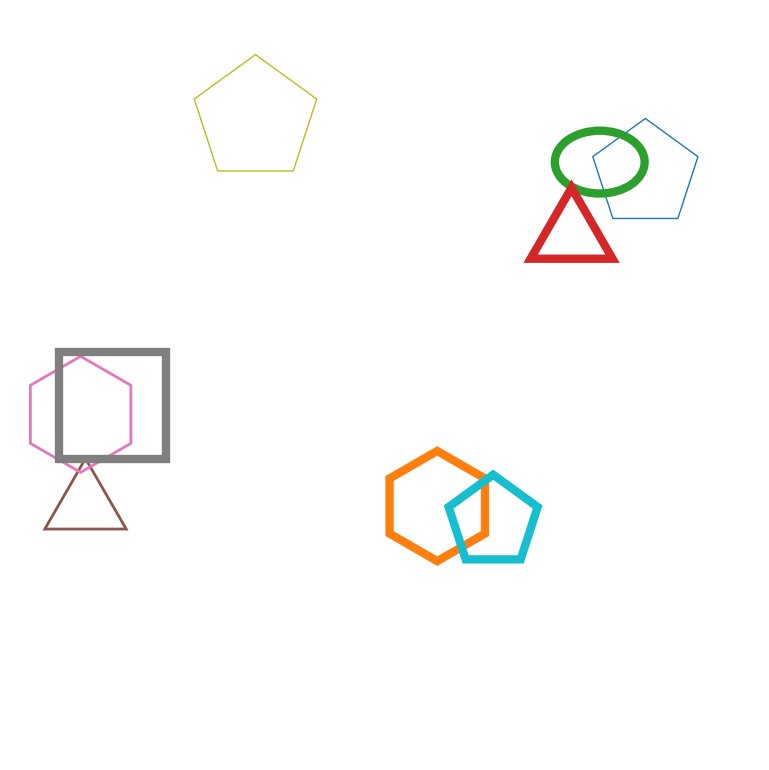[{"shape": "pentagon", "thickness": 0.5, "radius": 0.36, "center": [0.838, 0.774]}, {"shape": "hexagon", "thickness": 3, "radius": 0.36, "center": [0.568, 0.343]}, {"shape": "oval", "thickness": 3, "radius": 0.29, "center": [0.779, 0.789]}, {"shape": "triangle", "thickness": 3, "radius": 0.31, "center": [0.742, 0.695]}, {"shape": "triangle", "thickness": 1, "radius": 0.31, "center": [0.111, 0.343]}, {"shape": "hexagon", "thickness": 1, "radius": 0.38, "center": [0.105, 0.462]}, {"shape": "square", "thickness": 3, "radius": 0.35, "center": [0.146, 0.473]}, {"shape": "pentagon", "thickness": 0.5, "radius": 0.42, "center": [0.332, 0.846]}, {"shape": "pentagon", "thickness": 3, "radius": 0.3, "center": [0.64, 0.323]}]